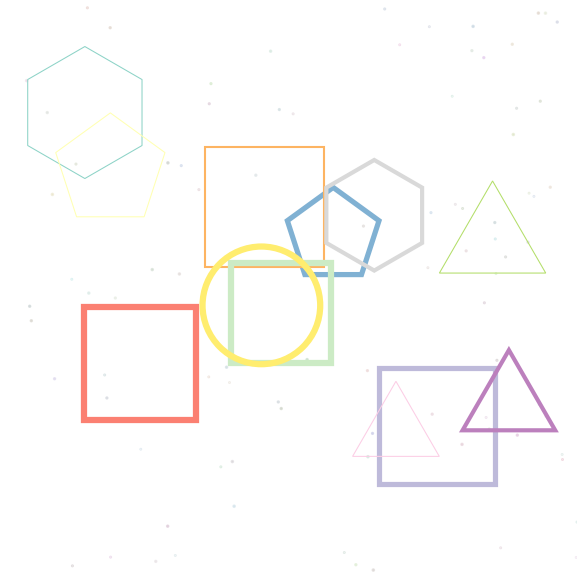[{"shape": "hexagon", "thickness": 0.5, "radius": 0.57, "center": [0.147, 0.804]}, {"shape": "pentagon", "thickness": 0.5, "radius": 0.5, "center": [0.191, 0.704]}, {"shape": "square", "thickness": 2.5, "radius": 0.5, "center": [0.757, 0.262]}, {"shape": "square", "thickness": 3, "radius": 0.49, "center": [0.242, 0.37]}, {"shape": "pentagon", "thickness": 2.5, "radius": 0.42, "center": [0.577, 0.591]}, {"shape": "square", "thickness": 1, "radius": 0.52, "center": [0.458, 0.64]}, {"shape": "triangle", "thickness": 0.5, "radius": 0.53, "center": [0.853, 0.579]}, {"shape": "triangle", "thickness": 0.5, "radius": 0.43, "center": [0.686, 0.252]}, {"shape": "hexagon", "thickness": 2, "radius": 0.48, "center": [0.648, 0.626]}, {"shape": "triangle", "thickness": 2, "radius": 0.46, "center": [0.881, 0.3]}, {"shape": "square", "thickness": 3, "radius": 0.43, "center": [0.487, 0.457]}, {"shape": "circle", "thickness": 3, "radius": 0.51, "center": [0.453, 0.47]}]